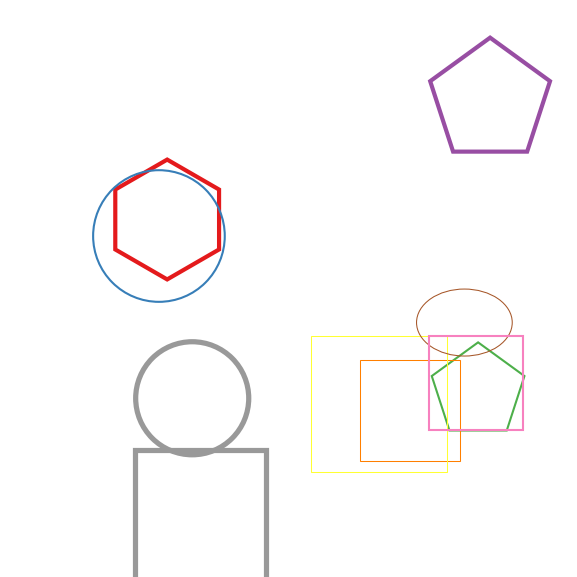[{"shape": "hexagon", "thickness": 2, "radius": 0.52, "center": [0.289, 0.619]}, {"shape": "circle", "thickness": 1, "radius": 0.57, "center": [0.275, 0.59]}, {"shape": "pentagon", "thickness": 1, "radius": 0.42, "center": [0.828, 0.322]}, {"shape": "pentagon", "thickness": 2, "radius": 0.55, "center": [0.849, 0.825]}, {"shape": "square", "thickness": 0.5, "radius": 0.43, "center": [0.71, 0.288]}, {"shape": "square", "thickness": 0.5, "radius": 0.59, "center": [0.656, 0.3]}, {"shape": "oval", "thickness": 0.5, "radius": 0.41, "center": [0.804, 0.441]}, {"shape": "square", "thickness": 1, "radius": 0.41, "center": [0.824, 0.336]}, {"shape": "circle", "thickness": 2.5, "radius": 0.49, "center": [0.333, 0.309]}, {"shape": "square", "thickness": 2.5, "radius": 0.57, "center": [0.347, 0.106]}]